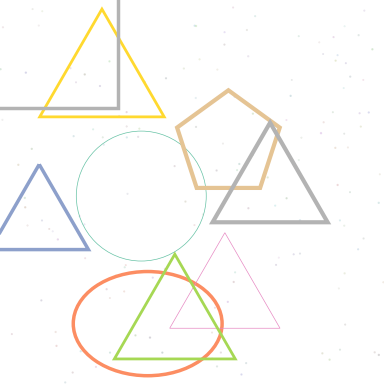[{"shape": "circle", "thickness": 0.5, "radius": 0.84, "center": [0.367, 0.491]}, {"shape": "oval", "thickness": 2.5, "radius": 0.97, "center": [0.384, 0.159]}, {"shape": "triangle", "thickness": 2.5, "radius": 0.74, "center": [0.102, 0.425]}, {"shape": "triangle", "thickness": 0.5, "radius": 0.83, "center": [0.584, 0.23]}, {"shape": "triangle", "thickness": 2, "radius": 0.91, "center": [0.454, 0.158]}, {"shape": "triangle", "thickness": 2, "radius": 0.93, "center": [0.265, 0.79]}, {"shape": "pentagon", "thickness": 3, "radius": 0.7, "center": [0.593, 0.625]}, {"shape": "triangle", "thickness": 3, "radius": 0.86, "center": [0.702, 0.509]}, {"shape": "square", "thickness": 2.5, "radius": 0.84, "center": [0.137, 0.887]}]